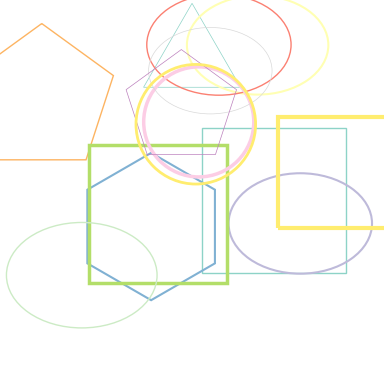[{"shape": "square", "thickness": 1, "radius": 0.94, "center": [0.712, 0.479]}, {"shape": "triangle", "thickness": 0.5, "radius": 0.73, "center": [0.499, 0.846]}, {"shape": "oval", "thickness": 1.5, "radius": 0.92, "center": [0.669, 0.883]}, {"shape": "oval", "thickness": 1.5, "radius": 0.93, "center": [0.78, 0.42]}, {"shape": "oval", "thickness": 1, "radius": 0.94, "center": [0.569, 0.884]}, {"shape": "hexagon", "thickness": 1.5, "radius": 0.96, "center": [0.393, 0.412]}, {"shape": "pentagon", "thickness": 1, "radius": 0.98, "center": [0.108, 0.743]}, {"shape": "square", "thickness": 2.5, "radius": 0.9, "center": [0.411, 0.445]}, {"shape": "circle", "thickness": 2.5, "radius": 0.71, "center": [0.516, 0.683]}, {"shape": "oval", "thickness": 0.5, "radius": 0.8, "center": [0.546, 0.816]}, {"shape": "pentagon", "thickness": 0.5, "radius": 0.75, "center": [0.471, 0.721]}, {"shape": "oval", "thickness": 1, "radius": 0.98, "center": [0.212, 0.285]}, {"shape": "circle", "thickness": 2, "radius": 0.78, "center": [0.509, 0.677]}, {"shape": "square", "thickness": 3, "radius": 0.72, "center": [0.866, 0.551]}]